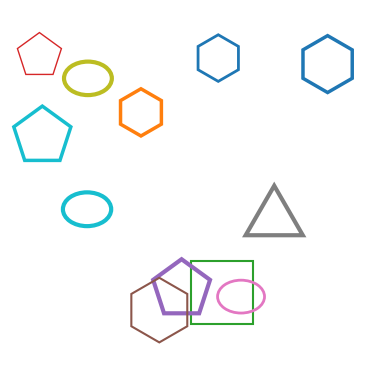[{"shape": "hexagon", "thickness": 2, "radius": 0.3, "center": [0.567, 0.849]}, {"shape": "hexagon", "thickness": 2.5, "radius": 0.37, "center": [0.851, 0.834]}, {"shape": "hexagon", "thickness": 2.5, "radius": 0.31, "center": [0.366, 0.708]}, {"shape": "square", "thickness": 1.5, "radius": 0.4, "center": [0.577, 0.24]}, {"shape": "pentagon", "thickness": 1, "radius": 0.3, "center": [0.102, 0.855]}, {"shape": "pentagon", "thickness": 3, "radius": 0.39, "center": [0.472, 0.249]}, {"shape": "hexagon", "thickness": 1.5, "radius": 0.42, "center": [0.414, 0.195]}, {"shape": "oval", "thickness": 2, "radius": 0.3, "center": [0.626, 0.23]}, {"shape": "triangle", "thickness": 3, "radius": 0.43, "center": [0.712, 0.432]}, {"shape": "oval", "thickness": 3, "radius": 0.31, "center": [0.228, 0.796]}, {"shape": "oval", "thickness": 3, "radius": 0.31, "center": [0.226, 0.457]}, {"shape": "pentagon", "thickness": 2.5, "radius": 0.39, "center": [0.11, 0.646]}]